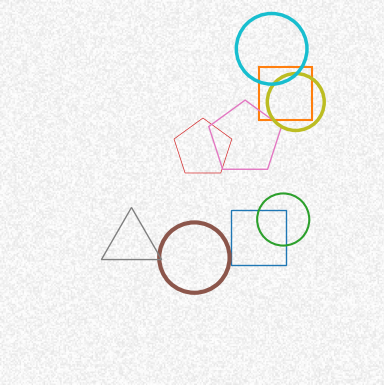[{"shape": "square", "thickness": 1, "radius": 0.35, "center": [0.671, 0.383]}, {"shape": "square", "thickness": 1.5, "radius": 0.34, "center": [0.741, 0.757]}, {"shape": "circle", "thickness": 1.5, "radius": 0.34, "center": [0.736, 0.43]}, {"shape": "pentagon", "thickness": 0.5, "radius": 0.39, "center": [0.527, 0.615]}, {"shape": "circle", "thickness": 3, "radius": 0.46, "center": [0.505, 0.331]}, {"shape": "pentagon", "thickness": 1, "radius": 0.5, "center": [0.637, 0.641]}, {"shape": "triangle", "thickness": 1, "radius": 0.45, "center": [0.342, 0.371]}, {"shape": "circle", "thickness": 2.5, "radius": 0.37, "center": [0.768, 0.735]}, {"shape": "circle", "thickness": 2.5, "radius": 0.46, "center": [0.706, 0.873]}]